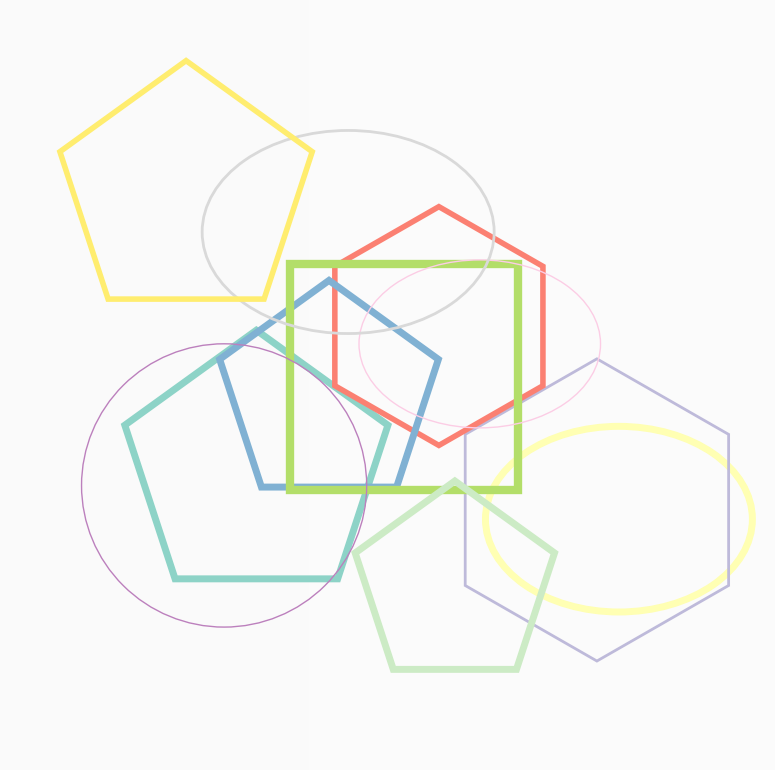[{"shape": "pentagon", "thickness": 2.5, "radius": 0.89, "center": [0.331, 0.393]}, {"shape": "oval", "thickness": 2.5, "radius": 0.86, "center": [0.799, 0.326]}, {"shape": "hexagon", "thickness": 1, "radius": 0.98, "center": [0.77, 0.338]}, {"shape": "hexagon", "thickness": 2, "radius": 0.78, "center": [0.566, 0.577]}, {"shape": "pentagon", "thickness": 2.5, "radius": 0.74, "center": [0.425, 0.487]}, {"shape": "square", "thickness": 3, "radius": 0.73, "center": [0.521, 0.51]}, {"shape": "oval", "thickness": 0.5, "radius": 0.78, "center": [0.619, 0.553]}, {"shape": "oval", "thickness": 1, "radius": 0.94, "center": [0.449, 0.699]}, {"shape": "circle", "thickness": 0.5, "radius": 0.92, "center": [0.289, 0.37]}, {"shape": "pentagon", "thickness": 2.5, "radius": 0.68, "center": [0.587, 0.24]}, {"shape": "pentagon", "thickness": 2, "radius": 0.86, "center": [0.24, 0.75]}]